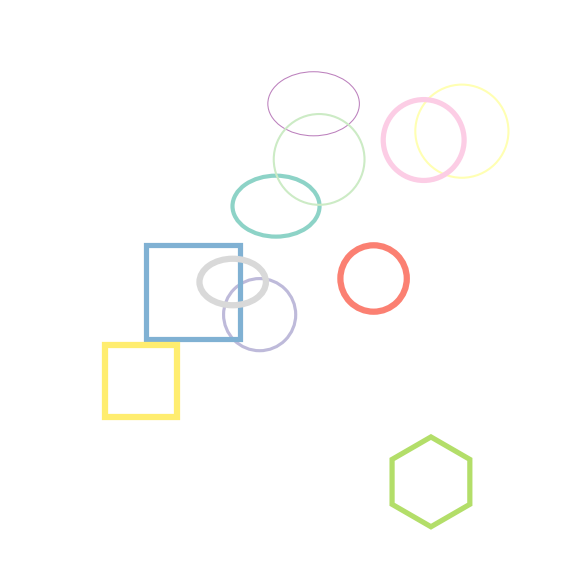[{"shape": "oval", "thickness": 2, "radius": 0.38, "center": [0.478, 0.642]}, {"shape": "circle", "thickness": 1, "radius": 0.4, "center": [0.8, 0.772]}, {"shape": "circle", "thickness": 1.5, "radius": 0.31, "center": [0.45, 0.454]}, {"shape": "circle", "thickness": 3, "radius": 0.29, "center": [0.647, 0.517]}, {"shape": "square", "thickness": 2.5, "radius": 0.41, "center": [0.335, 0.494]}, {"shape": "hexagon", "thickness": 2.5, "radius": 0.39, "center": [0.746, 0.165]}, {"shape": "circle", "thickness": 2.5, "radius": 0.35, "center": [0.734, 0.757]}, {"shape": "oval", "thickness": 3, "radius": 0.29, "center": [0.403, 0.511]}, {"shape": "oval", "thickness": 0.5, "radius": 0.4, "center": [0.543, 0.819]}, {"shape": "circle", "thickness": 1, "radius": 0.39, "center": [0.553, 0.723]}, {"shape": "square", "thickness": 3, "radius": 0.31, "center": [0.244, 0.339]}]